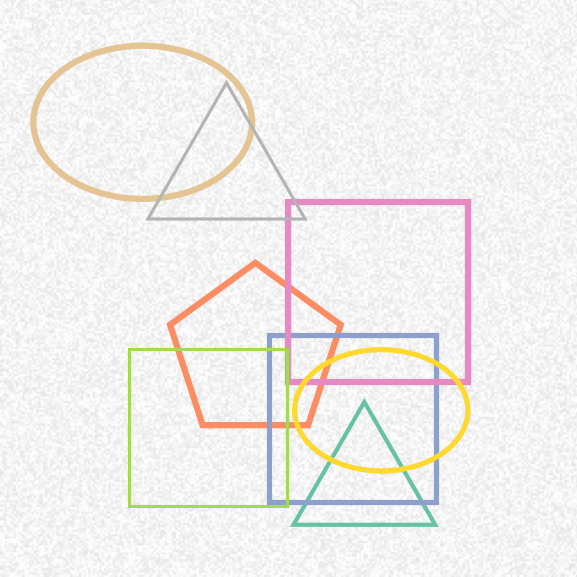[{"shape": "triangle", "thickness": 2, "radius": 0.71, "center": [0.631, 0.161]}, {"shape": "pentagon", "thickness": 3, "radius": 0.78, "center": [0.442, 0.389]}, {"shape": "square", "thickness": 2.5, "radius": 0.72, "center": [0.611, 0.274]}, {"shape": "square", "thickness": 3, "radius": 0.78, "center": [0.655, 0.494]}, {"shape": "square", "thickness": 1.5, "radius": 0.68, "center": [0.36, 0.259]}, {"shape": "oval", "thickness": 2.5, "radius": 0.75, "center": [0.66, 0.289]}, {"shape": "oval", "thickness": 3, "radius": 0.95, "center": [0.247, 0.787]}, {"shape": "triangle", "thickness": 1.5, "radius": 0.79, "center": [0.392, 0.699]}]